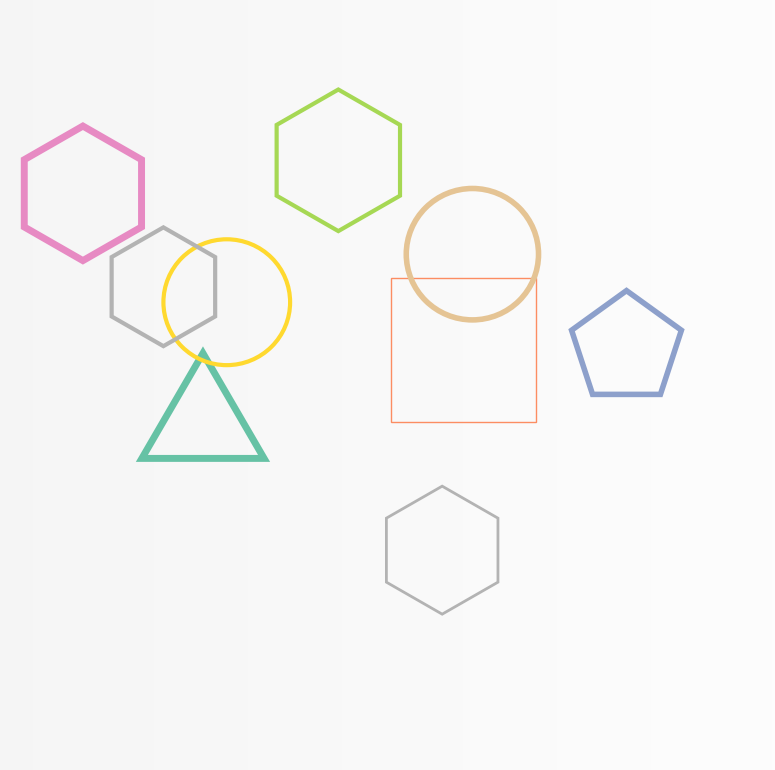[{"shape": "triangle", "thickness": 2.5, "radius": 0.46, "center": [0.262, 0.45]}, {"shape": "square", "thickness": 0.5, "radius": 0.47, "center": [0.598, 0.545]}, {"shape": "pentagon", "thickness": 2, "radius": 0.37, "center": [0.808, 0.548]}, {"shape": "hexagon", "thickness": 2.5, "radius": 0.44, "center": [0.107, 0.749]}, {"shape": "hexagon", "thickness": 1.5, "radius": 0.46, "center": [0.437, 0.792]}, {"shape": "circle", "thickness": 1.5, "radius": 0.41, "center": [0.293, 0.608]}, {"shape": "circle", "thickness": 2, "radius": 0.43, "center": [0.61, 0.67]}, {"shape": "hexagon", "thickness": 1.5, "radius": 0.39, "center": [0.211, 0.628]}, {"shape": "hexagon", "thickness": 1, "radius": 0.42, "center": [0.571, 0.286]}]